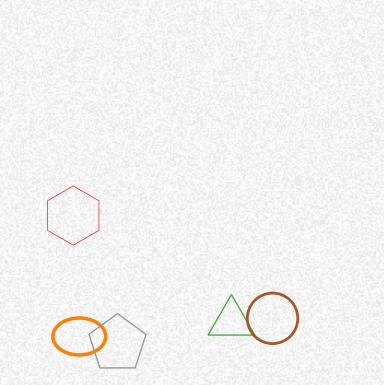[{"shape": "hexagon", "thickness": 0.5, "radius": 0.39, "center": [0.19, 0.44]}, {"shape": "triangle", "thickness": 1, "radius": 0.35, "center": [0.601, 0.165]}, {"shape": "oval", "thickness": 2.5, "radius": 0.34, "center": [0.206, 0.126]}, {"shape": "circle", "thickness": 2, "radius": 0.33, "center": [0.708, 0.173]}, {"shape": "pentagon", "thickness": 1, "radius": 0.39, "center": [0.305, 0.107]}]